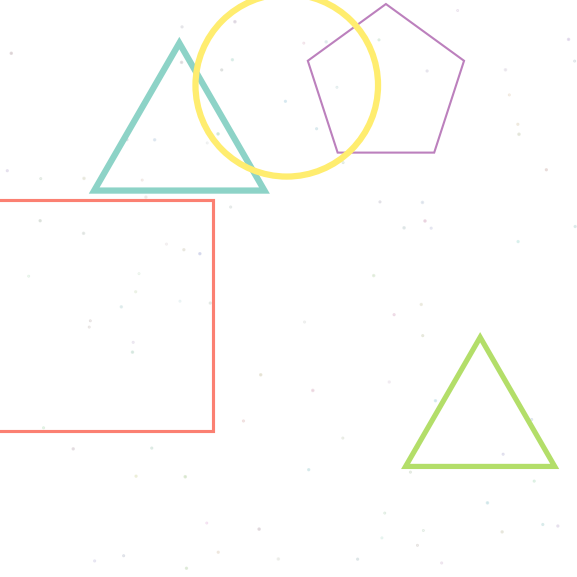[{"shape": "triangle", "thickness": 3, "radius": 0.85, "center": [0.311, 0.754]}, {"shape": "square", "thickness": 1.5, "radius": 1.0, "center": [0.169, 0.452]}, {"shape": "triangle", "thickness": 2.5, "radius": 0.75, "center": [0.831, 0.266]}, {"shape": "pentagon", "thickness": 1, "radius": 0.71, "center": [0.668, 0.85]}, {"shape": "circle", "thickness": 3, "radius": 0.79, "center": [0.497, 0.851]}]